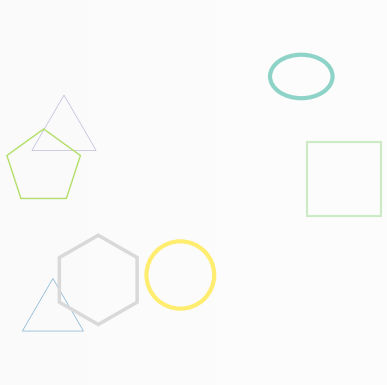[{"shape": "oval", "thickness": 3, "radius": 0.4, "center": [0.778, 0.801]}, {"shape": "triangle", "thickness": 0.5, "radius": 0.48, "center": [0.165, 0.657]}, {"shape": "triangle", "thickness": 0.5, "radius": 0.46, "center": [0.137, 0.186]}, {"shape": "pentagon", "thickness": 1, "radius": 0.5, "center": [0.113, 0.565]}, {"shape": "hexagon", "thickness": 2.5, "radius": 0.58, "center": [0.254, 0.273]}, {"shape": "square", "thickness": 1.5, "radius": 0.48, "center": [0.887, 0.535]}, {"shape": "circle", "thickness": 3, "radius": 0.44, "center": [0.465, 0.286]}]